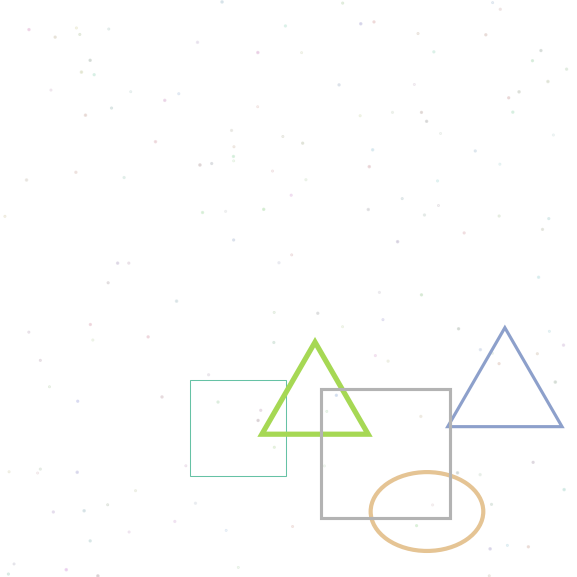[{"shape": "square", "thickness": 0.5, "radius": 0.42, "center": [0.413, 0.258]}, {"shape": "triangle", "thickness": 1.5, "radius": 0.57, "center": [0.874, 0.317]}, {"shape": "triangle", "thickness": 2.5, "radius": 0.53, "center": [0.545, 0.3]}, {"shape": "oval", "thickness": 2, "radius": 0.49, "center": [0.739, 0.113]}, {"shape": "square", "thickness": 1.5, "radius": 0.56, "center": [0.668, 0.214]}]